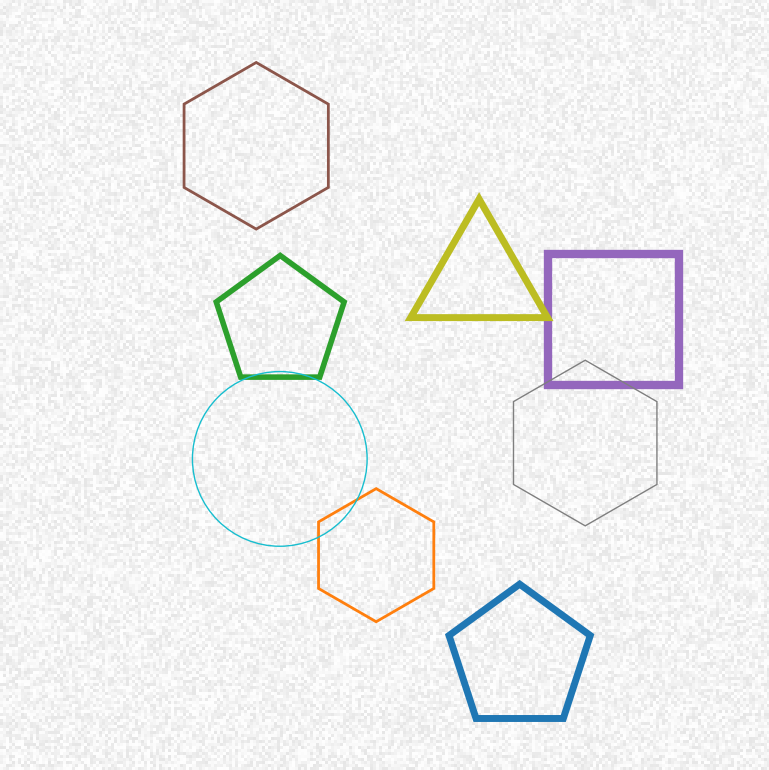[{"shape": "pentagon", "thickness": 2.5, "radius": 0.48, "center": [0.675, 0.145]}, {"shape": "hexagon", "thickness": 1, "radius": 0.43, "center": [0.489, 0.279]}, {"shape": "pentagon", "thickness": 2, "radius": 0.44, "center": [0.364, 0.581]}, {"shape": "square", "thickness": 3, "radius": 0.43, "center": [0.797, 0.585]}, {"shape": "hexagon", "thickness": 1, "radius": 0.54, "center": [0.333, 0.811]}, {"shape": "hexagon", "thickness": 0.5, "radius": 0.54, "center": [0.76, 0.425]}, {"shape": "triangle", "thickness": 2.5, "radius": 0.51, "center": [0.622, 0.639]}, {"shape": "circle", "thickness": 0.5, "radius": 0.57, "center": [0.363, 0.404]}]